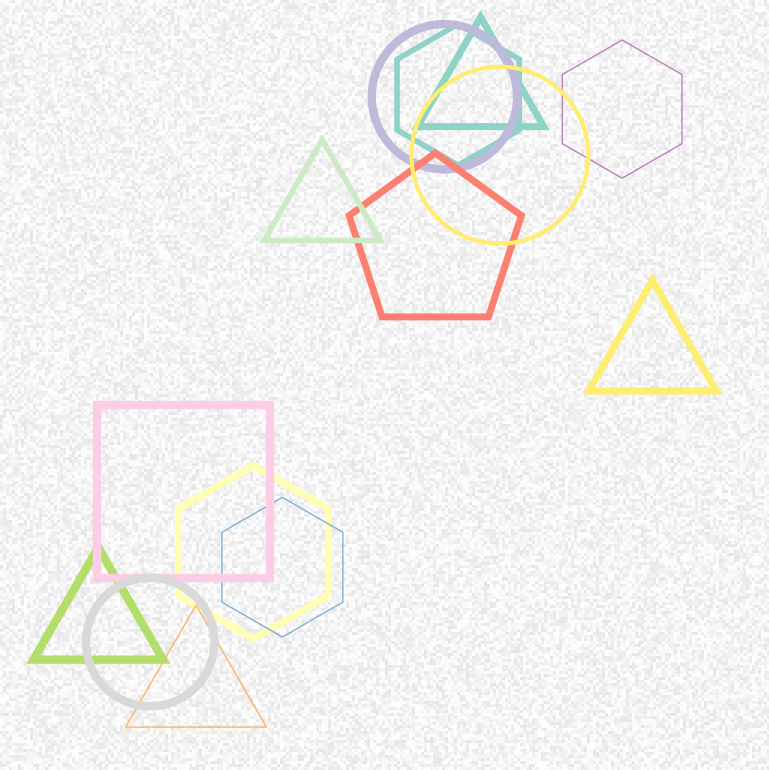[{"shape": "triangle", "thickness": 2.5, "radius": 0.47, "center": [0.624, 0.883]}, {"shape": "hexagon", "thickness": 2, "radius": 0.46, "center": [0.595, 0.877]}, {"shape": "hexagon", "thickness": 2.5, "radius": 0.56, "center": [0.329, 0.283]}, {"shape": "circle", "thickness": 3, "radius": 0.47, "center": [0.577, 0.874]}, {"shape": "pentagon", "thickness": 2.5, "radius": 0.59, "center": [0.565, 0.684]}, {"shape": "hexagon", "thickness": 0.5, "radius": 0.45, "center": [0.367, 0.263]}, {"shape": "triangle", "thickness": 0.5, "radius": 0.53, "center": [0.255, 0.109]}, {"shape": "triangle", "thickness": 3, "radius": 0.49, "center": [0.128, 0.192]}, {"shape": "square", "thickness": 3, "radius": 0.56, "center": [0.238, 0.362]}, {"shape": "circle", "thickness": 3, "radius": 0.42, "center": [0.195, 0.166]}, {"shape": "hexagon", "thickness": 0.5, "radius": 0.45, "center": [0.808, 0.858]}, {"shape": "triangle", "thickness": 2, "radius": 0.44, "center": [0.418, 0.731]}, {"shape": "circle", "thickness": 1.5, "radius": 0.57, "center": [0.649, 0.798]}, {"shape": "triangle", "thickness": 2.5, "radius": 0.48, "center": [0.847, 0.54]}]